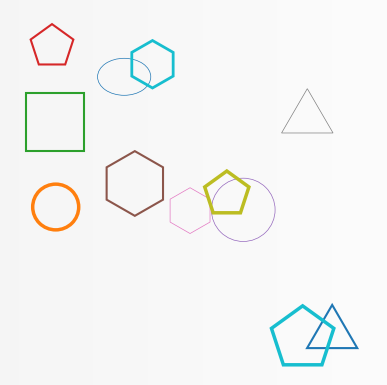[{"shape": "oval", "thickness": 0.5, "radius": 0.34, "center": [0.32, 0.801]}, {"shape": "triangle", "thickness": 1.5, "radius": 0.37, "center": [0.857, 0.133]}, {"shape": "circle", "thickness": 2.5, "radius": 0.3, "center": [0.144, 0.462]}, {"shape": "square", "thickness": 1.5, "radius": 0.37, "center": [0.142, 0.683]}, {"shape": "pentagon", "thickness": 1.5, "radius": 0.29, "center": [0.134, 0.879]}, {"shape": "circle", "thickness": 0.5, "radius": 0.41, "center": [0.628, 0.455]}, {"shape": "hexagon", "thickness": 1.5, "radius": 0.42, "center": [0.348, 0.523]}, {"shape": "hexagon", "thickness": 0.5, "radius": 0.3, "center": [0.49, 0.453]}, {"shape": "triangle", "thickness": 0.5, "radius": 0.38, "center": [0.793, 0.693]}, {"shape": "pentagon", "thickness": 2.5, "radius": 0.3, "center": [0.585, 0.496]}, {"shape": "hexagon", "thickness": 2, "radius": 0.31, "center": [0.394, 0.833]}, {"shape": "pentagon", "thickness": 2.5, "radius": 0.42, "center": [0.781, 0.121]}]